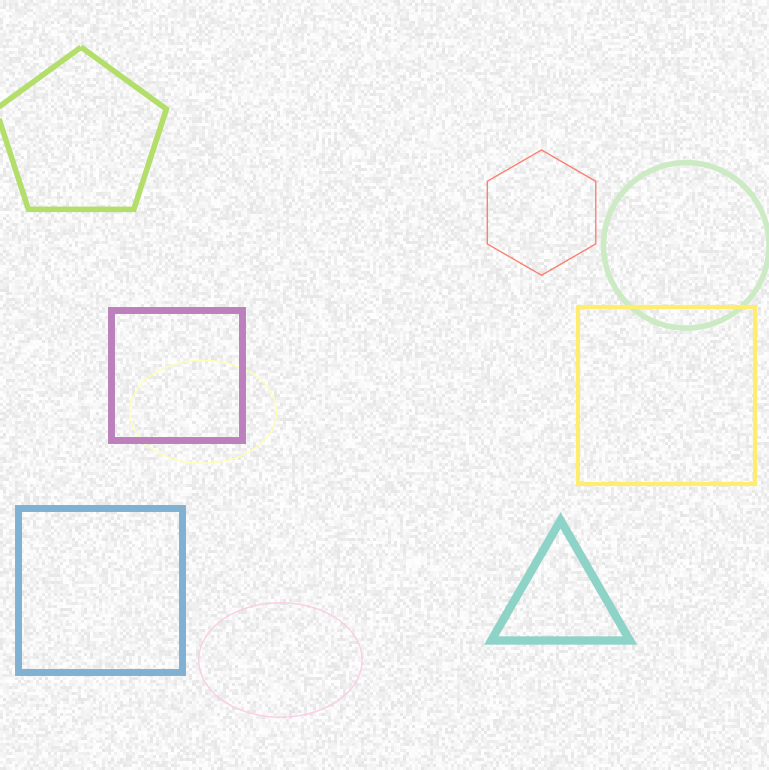[{"shape": "triangle", "thickness": 3, "radius": 0.52, "center": [0.728, 0.22]}, {"shape": "oval", "thickness": 0.5, "radius": 0.48, "center": [0.264, 0.465]}, {"shape": "hexagon", "thickness": 0.5, "radius": 0.41, "center": [0.703, 0.724]}, {"shape": "square", "thickness": 2.5, "radius": 0.53, "center": [0.13, 0.234]}, {"shape": "pentagon", "thickness": 2, "radius": 0.58, "center": [0.105, 0.822]}, {"shape": "oval", "thickness": 0.5, "radius": 0.53, "center": [0.364, 0.143]}, {"shape": "square", "thickness": 2.5, "radius": 0.42, "center": [0.229, 0.513]}, {"shape": "circle", "thickness": 2, "radius": 0.54, "center": [0.891, 0.681]}, {"shape": "square", "thickness": 1.5, "radius": 0.58, "center": [0.865, 0.486]}]